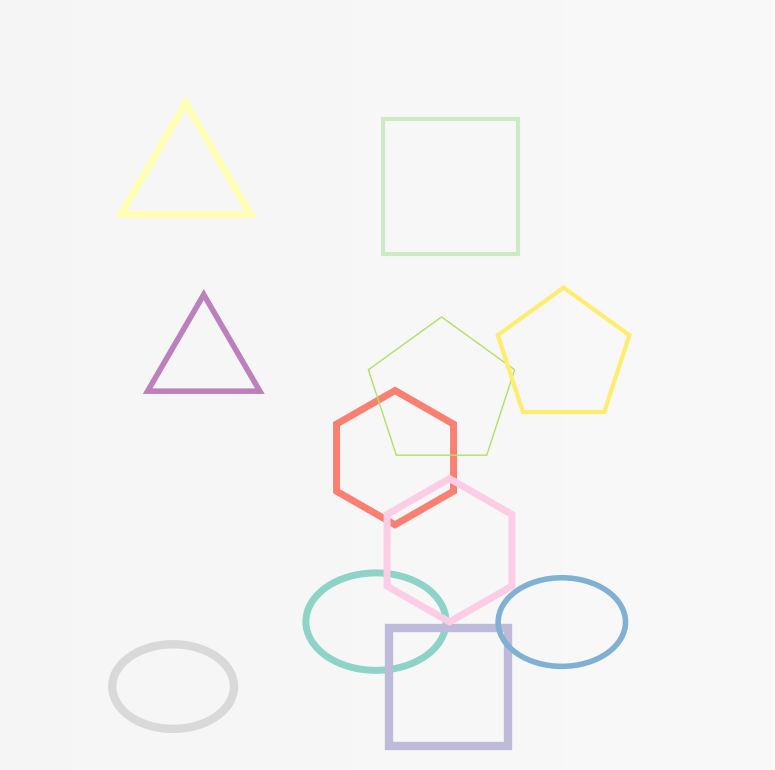[{"shape": "oval", "thickness": 2.5, "radius": 0.45, "center": [0.485, 0.193]}, {"shape": "triangle", "thickness": 2.5, "radius": 0.48, "center": [0.24, 0.77]}, {"shape": "square", "thickness": 3, "radius": 0.38, "center": [0.579, 0.107]}, {"shape": "hexagon", "thickness": 2.5, "radius": 0.44, "center": [0.51, 0.406]}, {"shape": "oval", "thickness": 2, "radius": 0.41, "center": [0.725, 0.192]}, {"shape": "pentagon", "thickness": 0.5, "radius": 0.5, "center": [0.57, 0.489]}, {"shape": "hexagon", "thickness": 2.5, "radius": 0.47, "center": [0.58, 0.285]}, {"shape": "oval", "thickness": 3, "radius": 0.39, "center": [0.223, 0.108]}, {"shape": "triangle", "thickness": 2, "radius": 0.42, "center": [0.263, 0.534]}, {"shape": "square", "thickness": 1.5, "radius": 0.44, "center": [0.582, 0.758]}, {"shape": "pentagon", "thickness": 1.5, "radius": 0.45, "center": [0.727, 0.537]}]